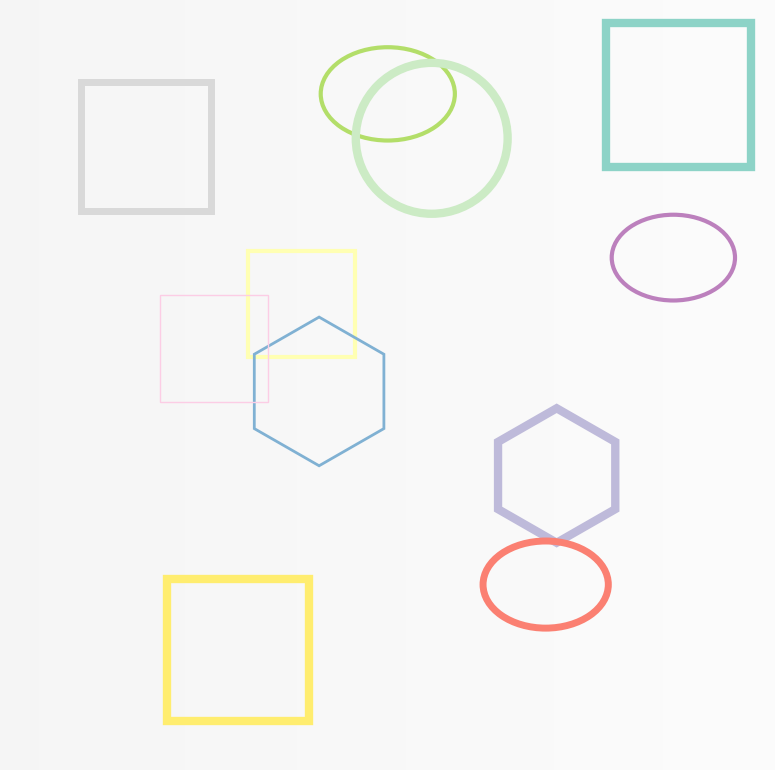[{"shape": "square", "thickness": 3, "radius": 0.47, "center": [0.876, 0.876]}, {"shape": "square", "thickness": 1.5, "radius": 0.34, "center": [0.389, 0.605]}, {"shape": "hexagon", "thickness": 3, "radius": 0.44, "center": [0.718, 0.382]}, {"shape": "oval", "thickness": 2.5, "radius": 0.4, "center": [0.704, 0.241]}, {"shape": "hexagon", "thickness": 1, "radius": 0.48, "center": [0.412, 0.492]}, {"shape": "oval", "thickness": 1.5, "radius": 0.43, "center": [0.5, 0.878]}, {"shape": "square", "thickness": 0.5, "radius": 0.35, "center": [0.276, 0.548]}, {"shape": "square", "thickness": 2.5, "radius": 0.42, "center": [0.189, 0.81]}, {"shape": "oval", "thickness": 1.5, "radius": 0.4, "center": [0.869, 0.665]}, {"shape": "circle", "thickness": 3, "radius": 0.49, "center": [0.557, 0.82]}, {"shape": "square", "thickness": 3, "radius": 0.46, "center": [0.307, 0.156]}]